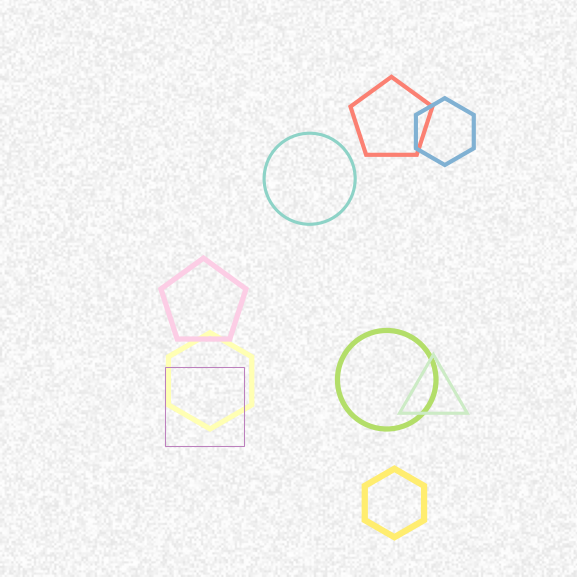[{"shape": "circle", "thickness": 1.5, "radius": 0.39, "center": [0.536, 0.69]}, {"shape": "hexagon", "thickness": 2.5, "radius": 0.42, "center": [0.364, 0.34]}, {"shape": "pentagon", "thickness": 2, "radius": 0.37, "center": [0.678, 0.791]}, {"shape": "hexagon", "thickness": 2, "radius": 0.29, "center": [0.77, 0.771]}, {"shape": "circle", "thickness": 2.5, "radius": 0.43, "center": [0.67, 0.342]}, {"shape": "pentagon", "thickness": 2.5, "radius": 0.39, "center": [0.352, 0.475]}, {"shape": "square", "thickness": 0.5, "radius": 0.34, "center": [0.355, 0.296]}, {"shape": "triangle", "thickness": 1.5, "radius": 0.34, "center": [0.75, 0.317]}, {"shape": "hexagon", "thickness": 3, "radius": 0.3, "center": [0.683, 0.128]}]